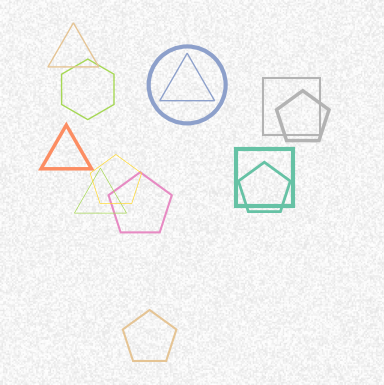[{"shape": "square", "thickness": 3, "radius": 0.37, "center": [0.687, 0.539]}, {"shape": "pentagon", "thickness": 2, "radius": 0.35, "center": [0.687, 0.508]}, {"shape": "triangle", "thickness": 2.5, "radius": 0.38, "center": [0.172, 0.599]}, {"shape": "circle", "thickness": 3, "radius": 0.5, "center": [0.486, 0.779]}, {"shape": "triangle", "thickness": 1, "radius": 0.41, "center": [0.486, 0.78]}, {"shape": "pentagon", "thickness": 1.5, "radius": 0.43, "center": [0.364, 0.466]}, {"shape": "hexagon", "thickness": 1, "radius": 0.39, "center": [0.228, 0.768]}, {"shape": "triangle", "thickness": 0.5, "radius": 0.39, "center": [0.261, 0.485]}, {"shape": "pentagon", "thickness": 0.5, "radius": 0.35, "center": [0.301, 0.528]}, {"shape": "pentagon", "thickness": 1.5, "radius": 0.37, "center": [0.389, 0.122]}, {"shape": "triangle", "thickness": 1, "radius": 0.38, "center": [0.191, 0.864]}, {"shape": "pentagon", "thickness": 2.5, "radius": 0.36, "center": [0.786, 0.693]}, {"shape": "square", "thickness": 1.5, "radius": 0.37, "center": [0.756, 0.723]}]